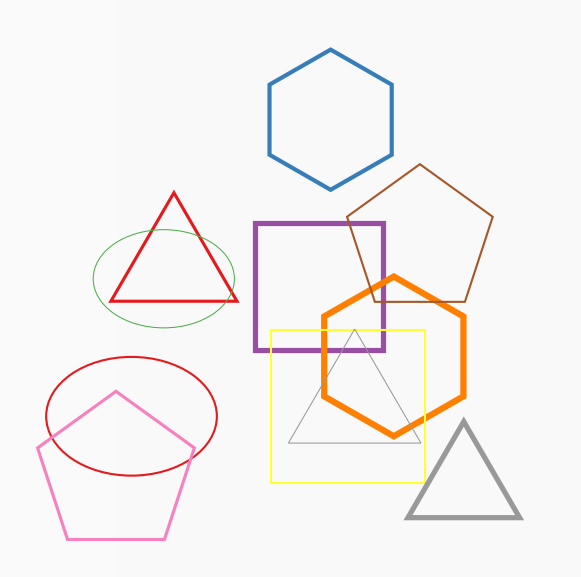[{"shape": "oval", "thickness": 1, "radius": 0.73, "center": [0.226, 0.278]}, {"shape": "triangle", "thickness": 1.5, "radius": 0.63, "center": [0.299, 0.54]}, {"shape": "hexagon", "thickness": 2, "radius": 0.61, "center": [0.569, 0.792]}, {"shape": "oval", "thickness": 0.5, "radius": 0.61, "center": [0.282, 0.516]}, {"shape": "square", "thickness": 2.5, "radius": 0.55, "center": [0.548, 0.503]}, {"shape": "hexagon", "thickness": 3, "radius": 0.69, "center": [0.678, 0.382]}, {"shape": "square", "thickness": 1, "radius": 0.66, "center": [0.599, 0.295]}, {"shape": "pentagon", "thickness": 1, "radius": 0.66, "center": [0.722, 0.583]}, {"shape": "pentagon", "thickness": 1.5, "radius": 0.71, "center": [0.2, 0.18]}, {"shape": "triangle", "thickness": 0.5, "radius": 0.66, "center": [0.61, 0.298]}, {"shape": "triangle", "thickness": 2.5, "radius": 0.55, "center": [0.798, 0.158]}]